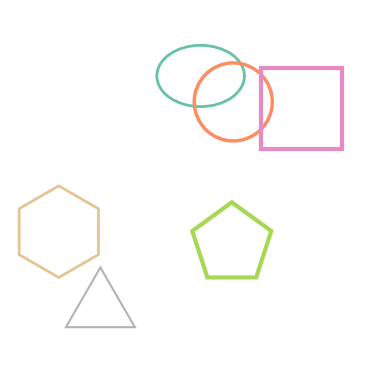[{"shape": "oval", "thickness": 2, "radius": 0.57, "center": [0.521, 0.803]}, {"shape": "circle", "thickness": 2.5, "radius": 0.51, "center": [0.606, 0.735]}, {"shape": "square", "thickness": 3, "radius": 0.52, "center": [0.783, 0.718]}, {"shape": "pentagon", "thickness": 3, "radius": 0.54, "center": [0.602, 0.367]}, {"shape": "hexagon", "thickness": 2, "radius": 0.59, "center": [0.153, 0.398]}, {"shape": "triangle", "thickness": 1.5, "radius": 0.52, "center": [0.261, 0.202]}]